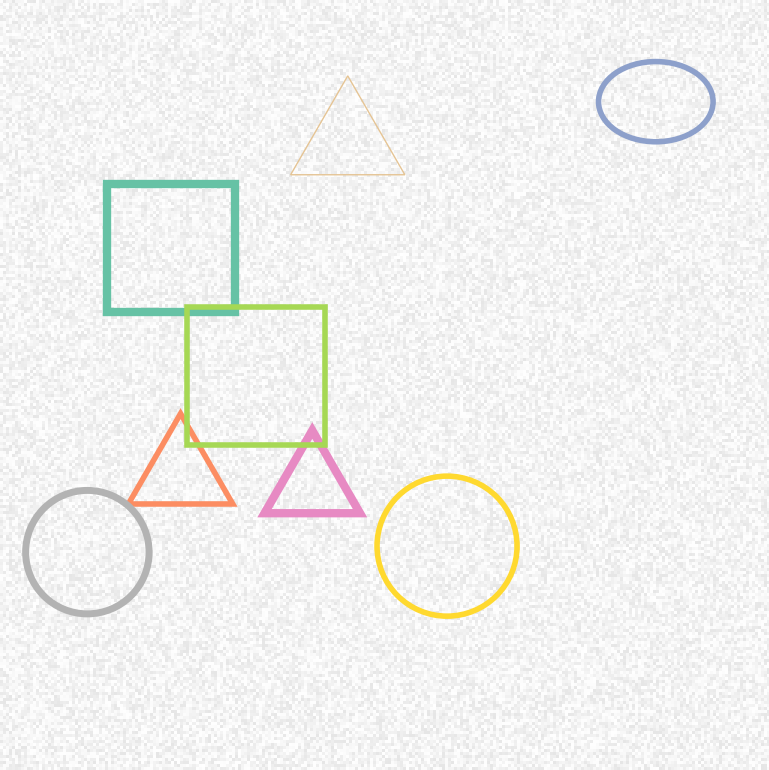[{"shape": "square", "thickness": 3, "radius": 0.42, "center": [0.222, 0.678]}, {"shape": "triangle", "thickness": 2, "radius": 0.39, "center": [0.235, 0.385]}, {"shape": "oval", "thickness": 2, "radius": 0.37, "center": [0.852, 0.868]}, {"shape": "triangle", "thickness": 3, "radius": 0.36, "center": [0.406, 0.369]}, {"shape": "square", "thickness": 2, "radius": 0.45, "center": [0.332, 0.512]}, {"shape": "circle", "thickness": 2, "radius": 0.45, "center": [0.581, 0.291]}, {"shape": "triangle", "thickness": 0.5, "radius": 0.43, "center": [0.452, 0.816]}, {"shape": "circle", "thickness": 2.5, "radius": 0.4, "center": [0.113, 0.283]}]